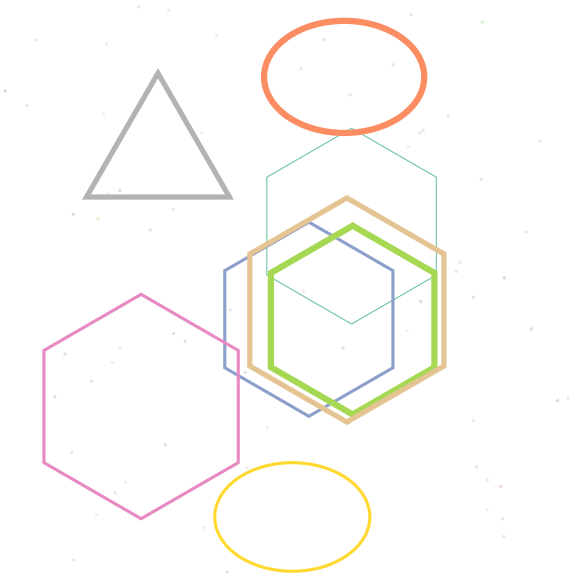[{"shape": "hexagon", "thickness": 0.5, "radius": 0.85, "center": [0.609, 0.608]}, {"shape": "oval", "thickness": 3, "radius": 0.69, "center": [0.596, 0.866]}, {"shape": "hexagon", "thickness": 1.5, "radius": 0.84, "center": [0.535, 0.446]}, {"shape": "hexagon", "thickness": 1.5, "radius": 0.97, "center": [0.244, 0.295]}, {"shape": "hexagon", "thickness": 3, "radius": 0.82, "center": [0.611, 0.445]}, {"shape": "oval", "thickness": 1.5, "radius": 0.67, "center": [0.506, 0.104]}, {"shape": "hexagon", "thickness": 2.5, "radius": 0.97, "center": [0.601, 0.462]}, {"shape": "triangle", "thickness": 2.5, "radius": 0.71, "center": [0.274, 0.729]}]